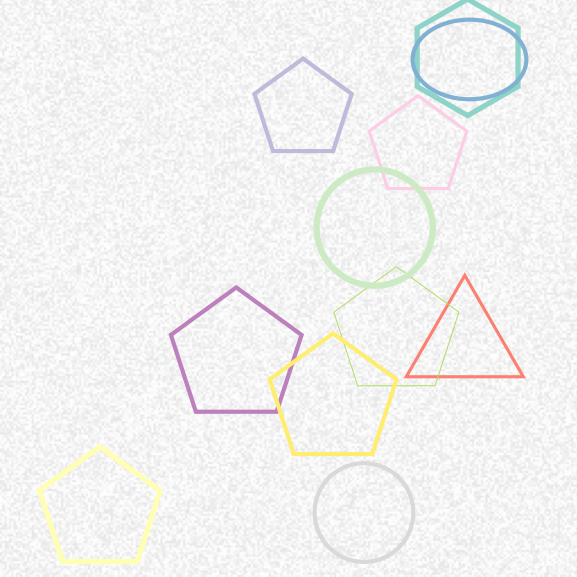[{"shape": "hexagon", "thickness": 2.5, "radius": 0.5, "center": [0.81, 0.9]}, {"shape": "pentagon", "thickness": 2.5, "radius": 0.55, "center": [0.173, 0.116]}, {"shape": "pentagon", "thickness": 2, "radius": 0.44, "center": [0.525, 0.809]}, {"shape": "triangle", "thickness": 1.5, "radius": 0.59, "center": [0.805, 0.405]}, {"shape": "oval", "thickness": 2, "radius": 0.49, "center": [0.813, 0.896]}, {"shape": "pentagon", "thickness": 0.5, "radius": 0.57, "center": [0.686, 0.423]}, {"shape": "pentagon", "thickness": 1.5, "radius": 0.44, "center": [0.724, 0.745]}, {"shape": "circle", "thickness": 2, "radius": 0.43, "center": [0.63, 0.112]}, {"shape": "pentagon", "thickness": 2, "radius": 0.59, "center": [0.409, 0.382]}, {"shape": "circle", "thickness": 3, "radius": 0.5, "center": [0.649, 0.605]}, {"shape": "pentagon", "thickness": 2, "radius": 0.58, "center": [0.577, 0.306]}]